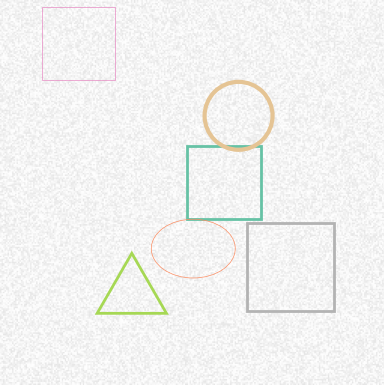[{"shape": "square", "thickness": 2, "radius": 0.48, "center": [0.582, 0.526]}, {"shape": "oval", "thickness": 0.5, "radius": 0.55, "center": [0.502, 0.354]}, {"shape": "square", "thickness": 0.5, "radius": 0.47, "center": [0.205, 0.887]}, {"shape": "triangle", "thickness": 2, "radius": 0.52, "center": [0.342, 0.238]}, {"shape": "circle", "thickness": 3, "radius": 0.44, "center": [0.62, 0.699]}, {"shape": "square", "thickness": 2, "radius": 0.57, "center": [0.755, 0.306]}]